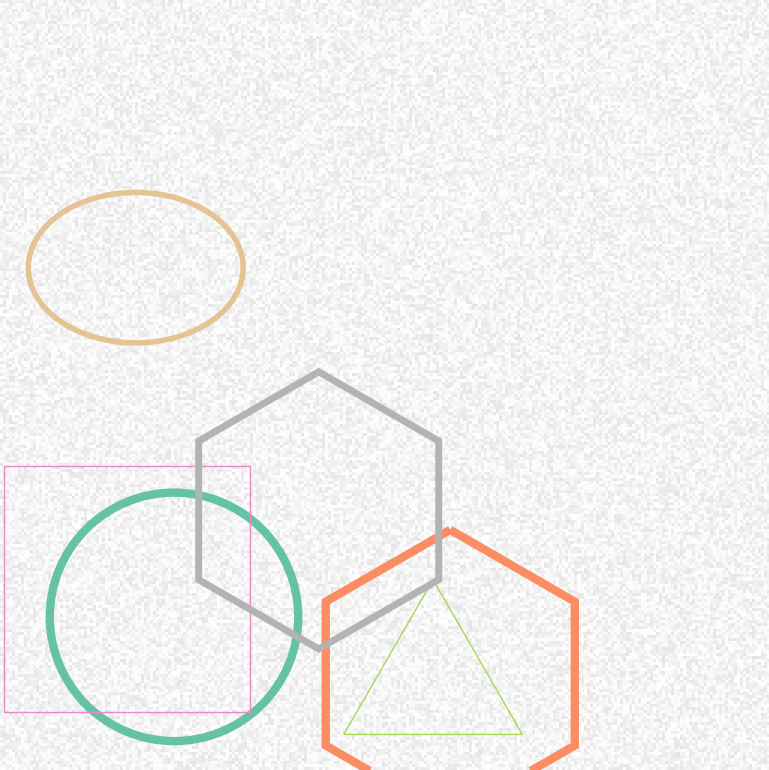[{"shape": "circle", "thickness": 3, "radius": 0.81, "center": [0.226, 0.199]}, {"shape": "hexagon", "thickness": 3, "radius": 0.93, "center": [0.585, 0.125]}, {"shape": "square", "thickness": 0.5, "radius": 0.8, "center": [0.164, 0.235]}, {"shape": "triangle", "thickness": 0.5, "radius": 0.67, "center": [0.562, 0.113]}, {"shape": "oval", "thickness": 2, "radius": 0.7, "center": [0.176, 0.652]}, {"shape": "hexagon", "thickness": 2.5, "radius": 0.9, "center": [0.414, 0.337]}]